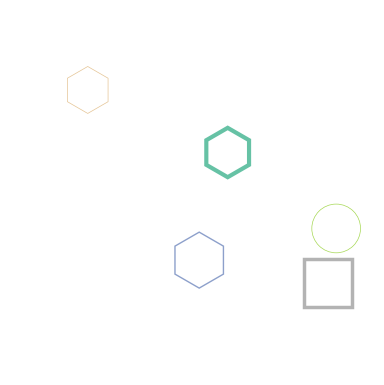[{"shape": "hexagon", "thickness": 3, "radius": 0.32, "center": [0.591, 0.604]}, {"shape": "hexagon", "thickness": 1, "radius": 0.36, "center": [0.517, 0.324]}, {"shape": "circle", "thickness": 0.5, "radius": 0.32, "center": [0.873, 0.407]}, {"shape": "hexagon", "thickness": 0.5, "radius": 0.3, "center": [0.228, 0.766]}, {"shape": "square", "thickness": 2.5, "radius": 0.31, "center": [0.852, 0.266]}]